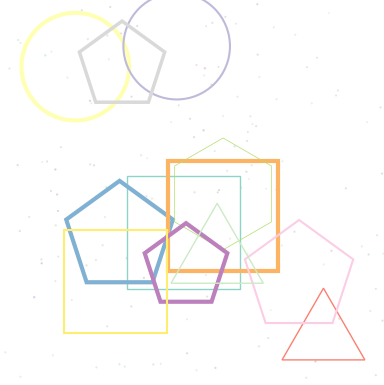[{"shape": "square", "thickness": 1, "radius": 0.73, "center": [0.477, 0.397]}, {"shape": "circle", "thickness": 3, "radius": 0.7, "center": [0.196, 0.827]}, {"shape": "circle", "thickness": 1.5, "radius": 0.69, "center": [0.459, 0.88]}, {"shape": "triangle", "thickness": 1, "radius": 0.62, "center": [0.84, 0.127]}, {"shape": "pentagon", "thickness": 3, "radius": 0.73, "center": [0.311, 0.385]}, {"shape": "square", "thickness": 3, "radius": 0.71, "center": [0.58, 0.438]}, {"shape": "hexagon", "thickness": 0.5, "radius": 0.73, "center": [0.579, 0.496]}, {"shape": "pentagon", "thickness": 1.5, "radius": 0.74, "center": [0.777, 0.281]}, {"shape": "pentagon", "thickness": 2.5, "radius": 0.58, "center": [0.317, 0.829]}, {"shape": "pentagon", "thickness": 3, "radius": 0.56, "center": [0.483, 0.308]}, {"shape": "triangle", "thickness": 1, "radius": 0.69, "center": [0.564, 0.334]}, {"shape": "square", "thickness": 1.5, "radius": 0.67, "center": [0.299, 0.269]}]